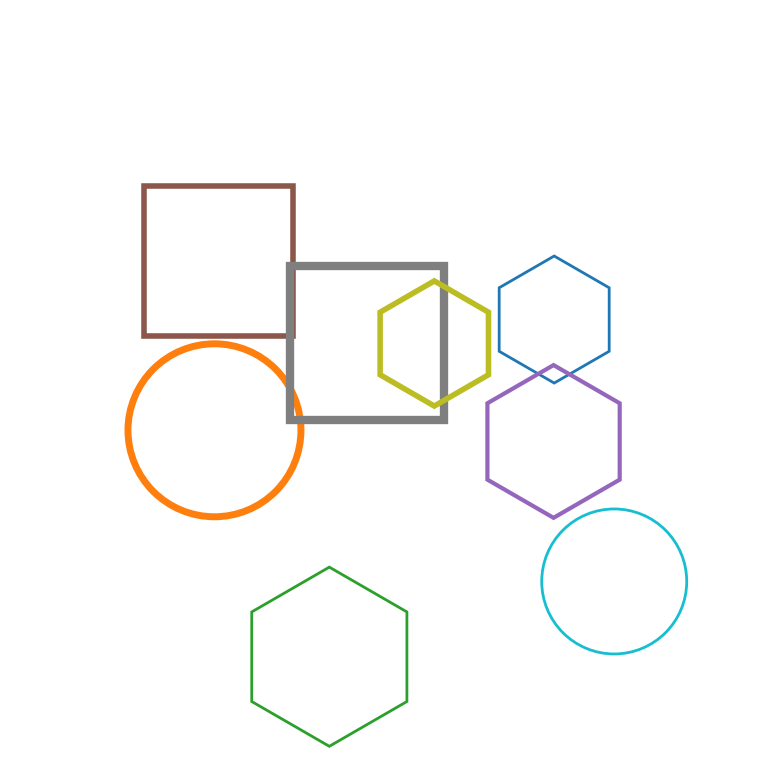[{"shape": "hexagon", "thickness": 1, "radius": 0.41, "center": [0.72, 0.585]}, {"shape": "circle", "thickness": 2.5, "radius": 0.56, "center": [0.279, 0.441]}, {"shape": "hexagon", "thickness": 1, "radius": 0.58, "center": [0.428, 0.147]}, {"shape": "hexagon", "thickness": 1.5, "radius": 0.5, "center": [0.719, 0.427]}, {"shape": "square", "thickness": 2, "radius": 0.48, "center": [0.283, 0.661]}, {"shape": "square", "thickness": 3, "radius": 0.5, "center": [0.477, 0.554]}, {"shape": "hexagon", "thickness": 2, "radius": 0.41, "center": [0.564, 0.554]}, {"shape": "circle", "thickness": 1, "radius": 0.47, "center": [0.798, 0.245]}]